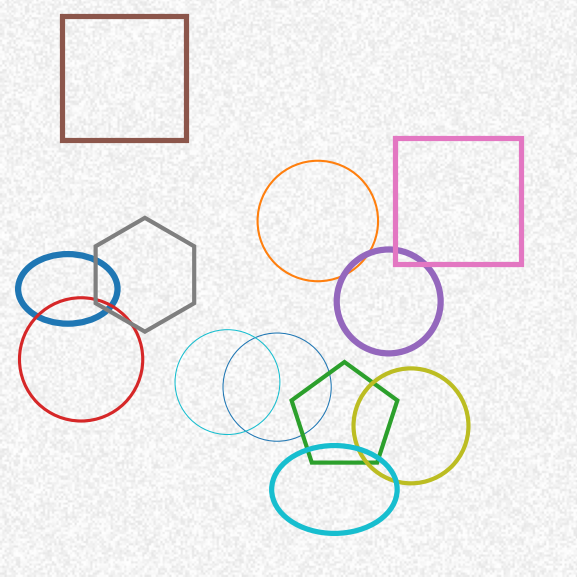[{"shape": "circle", "thickness": 0.5, "radius": 0.47, "center": [0.48, 0.329]}, {"shape": "oval", "thickness": 3, "radius": 0.43, "center": [0.117, 0.499]}, {"shape": "circle", "thickness": 1, "radius": 0.52, "center": [0.55, 0.616]}, {"shape": "pentagon", "thickness": 2, "radius": 0.48, "center": [0.596, 0.276]}, {"shape": "circle", "thickness": 1.5, "radius": 0.53, "center": [0.14, 0.377]}, {"shape": "circle", "thickness": 3, "radius": 0.45, "center": [0.673, 0.477]}, {"shape": "square", "thickness": 2.5, "radius": 0.54, "center": [0.214, 0.864]}, {"shape": "square", "thickness": 2.5, "radius": 0.55, "center": [0.793, 0.651]}, {"shape": "hexagon", "thickness": 2, "radius": 0.49, "center": [0.251, 0.523]}, {"shape": "circle", "thickness": 2, "radius": 0.5, "center": [0.712, 0.262]}, {"shape": "oval", "thickness": 2.5, "radius": 0.54, "center": [0.579, 0.152]}, {"shape": "circle", "thickness": 0.5, "radius": 0.45, "center": [0.394, 0.337]}]